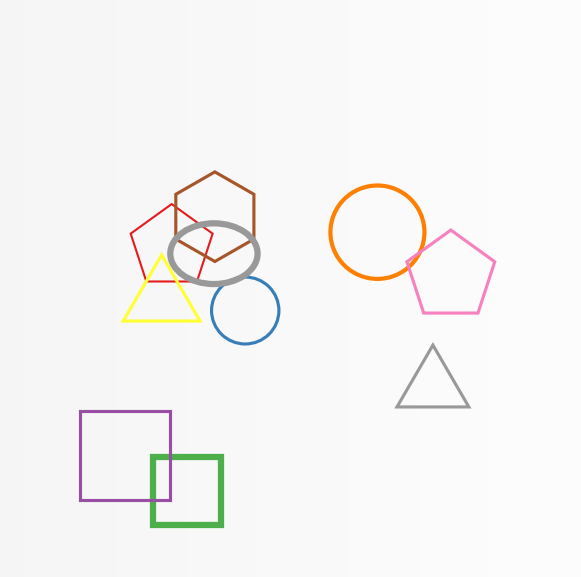[{"shape": "pentagon", "thickness": 1, "radius": 0.37, "center": [0.295, 0.572]}, {"shape": "circle", "thickness": 1.5, "radius": 0.29, "center": [0.422, 0.461]}, {"shape": "square", "thickness": 3, "radius": 0.29, "center": [0.322, 0.149]}, {"shape": "square", "thickness": 1.5, "radius": 0.39, "center": [0.216, 0.21]}, {"shape": "circle", "thickness": 2, "radius": 0.4, "center": [0.649, 0.597]}, {"shape": "triangle", "thickness": 1.5, "radius": 0.38, "center": [0.278, 0.481]}, {"shape": "hexagon", "thickness": 1.5, "radius": 0.39, "center": [0.37, 0.624]}, {"shape": "pentagon", "thickness": 1.5, "radius": 0.4, "center": [0.776, 0.521]}, {"shape": "triangle", "thickness": 1.5, "radius": 0.36, "center": [0.745, 0.33]}, {"shape": "oval", "thickness": 3, "radius": 0.38, "center": [0.368, 0.56]}]